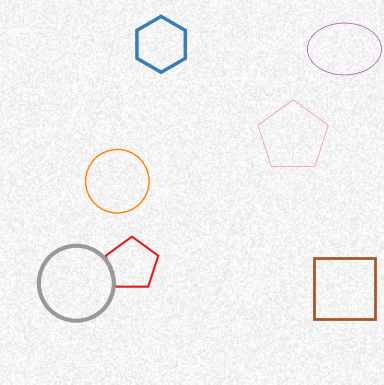[{"shape": "pentagon", "thickness": 1.5, "radius": 0.36, "center": [0.343, 0.314]}, {"shape": "hexagon", "thickness": 2.5, "radius": 0.36, "center": [0.418, 0.885]}, {"shape": "oval", "thickness": 0.5, "radius": 0.48, "center": [0.895, 0.873]}, {"shape": "circle", "thickness": 1, "radius": 0.41, "center": [0.305, 0.529]}, {"shape": "square", "thickness": 2, "radius": 0.4, "center": [0.895, 0.25]}, {"shape": "pentagon", "thickness": 0.5, "radius": 0.48, "center": [0.761, 0.645]}, {"shape": "circle", "thickness": 3, "radius": 0.49, "center": [0.198, 0.264]}]